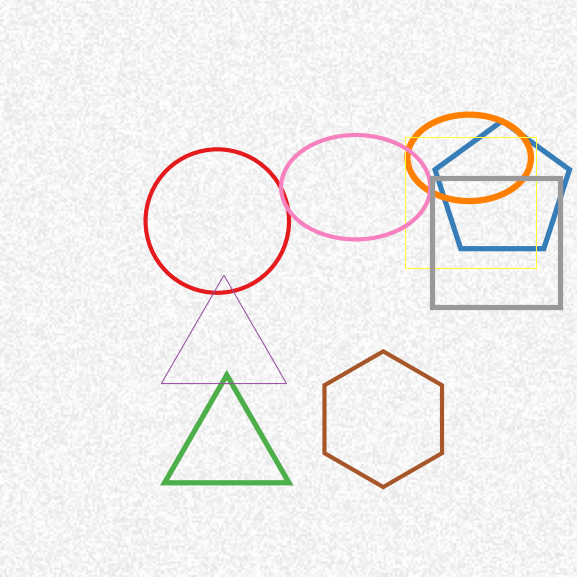[{"shape": "circle", "thickness": 2, "radius": 0.62, "center": [0.376, 0.616]}, {"shape": "pentagon", "thickness": 2.5, "radius": 0.61, "center": [0.87, 0.668]}, {"shape": "triangle", "thickness": 2.5, "radius": 0.62, "center": [0.393, 0.225]}, {"shape": "triangle", "thickness": 0.5, "radius": 0.63, "center": [0.388, 0.398]}, {"shape": "oval", "thickness": 3, "radius": 0.53, "center": [0.812, 0.726]}, {"shape": "square", "thickness": 0.5, "radius": 0.57, "center": [0.815, 0.649]}, {"shape": "hexagon", "thickness": 2, "radius": 0.59, "center": [0.664, 0.273]}, {"shape": "oval", "thickness": 2, "radius": 0.65, "center": [0.616, 0.675]}, {"shape": "square", "thickness": 2.5, "radius": 0.56, "center": [0.859, 0.58]}]